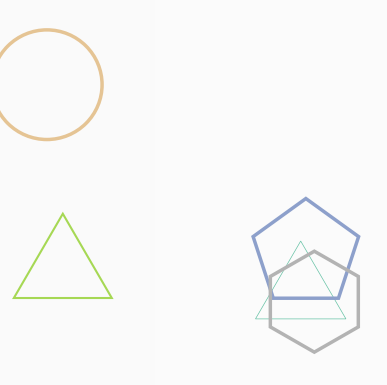[{"shape": "triangle", "thickness": 0.5, "radius": 0.67, "center": [0.776, 0.239]}, {"shape": "pentagon", "thickness": 2.5, "radius": 0.72, "center": [0.789, 0.341]}, {"shape": "triangle", "thickness": 1.5, "radius": 0.73, "center": [0.162, 0.299]}, {"shape": "circle", "thickness": 2.5, "radius": 0.71, "center": [0.121, 0.78]}, {"shape": "hexagon", "thickness": 2.5, "radius": 0.66, "center": [0.811, 0.216]}]